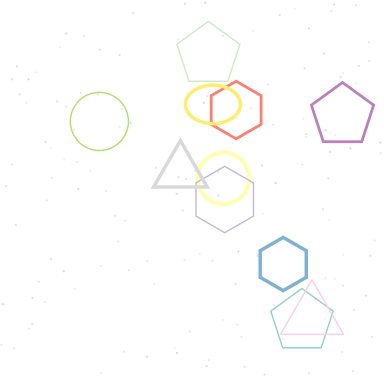[{"shape": "pentagon", "thickness": 1, "radius": 0.43, "center": [0.784, 0.166]}, {"shape": "circle", "thickness": 3, "radius": 0.34, "center": [0.58, 0.537]}, {"shape": "hexagon", "thickness": 1, "radius": 0.43, "center": [0.584, 0.482]}, {"shape": "hexagon", "thickness": 2, "radius": 0.37, "center": [0.613, 0.714]}, {"shape": "hexagon", "thickness": 2.5, "radius": 0.35, "center": [0.736, 0.314]}, {"shape": "circle", "thickness": 1, "radius": 0.38, "center": [0.258, 0.685]}, {"shape": "triangle", "thickness": 1, "radius": 0.47, "center": [0.81, 0.179]}, {"shape": "triangle", "thickness": 2.5, "radius": 0.4, "center": [0.469, 0.554]}, {"shape": "pentagon", "thickness": 2, "radius": 0.42, "center": [0.89, 0.701]}, {"shape": "pentagon", "thickness": 1, "radius": 0.43, "center": [0.541, 0.859]}, {"shape": "oval", "thickness": 2.5, "radius": 0.36, "center": [0.553, 0.729]}]